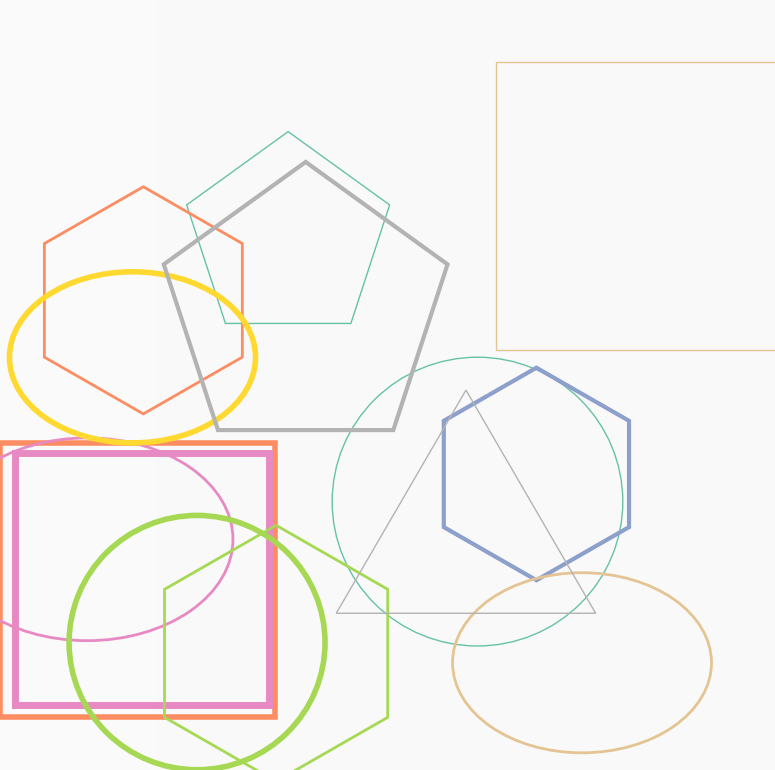[{"shape": "circle", "thickness": 0.5, "radius": 0.94, "center": [0.616, 0.349]}, {"shape": "pentagon", "thickness": 0.5, "radius": 0.69, "center": [0.372, 0.691]}, {"shape": "square", "thickness": 2, "radius": 0.89, "center": [0.177, 0.246]}, {"shape": "hexagon", "thickness": 1, "radius": 0.74, "center": [0.185, 0.61]}, {"shape": "hexagon", "thickness": 1.5, "radius": 0.69, "center": [0.692, 0.384]}, {"shape": "oval", "thickness": 1, "radius": 0.94, "center": [0.112, 0.3]}, {"shape": "square", "thickness": 2.5, "radius": 0.82, "center": [0.183, 0.249]}, {"shape": "hexagon", "thickness": 1, "radius": 0.83, "center": [0.356, 0.152]}, {"shape": "circle", "thickness": 2, "radius": 0.83, "center": [0.254, 0.165]}, {"shape": "oval", "thickness": 2, "radius": 0.79, "center": [0.171, 0.536]}, {"shape": "oval", "thickness": 1, "radius": 0.84, "center": [0.751, 0.139]}, {"shape": "square", "thickness": 0.5, "radius": 0.94, "center": [0.827, 0.732]}, {"shape": "triangle", "thickness": 0.5, "radius": 0.97, "center": [0.601, 0.3]}, {"shape": "pentagon", "thickness": 1.5, "radius": 0.96, "center": [0.394, 0.597]}]